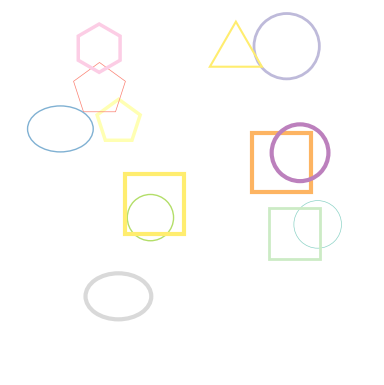[{"shape": "circle", "thickness": 0.5, "radius": 0.31, "center": [0.825, 0.417]}, {"shape": "pentagon", "thickness": 2.5, "radius": 0.29, "center": [0.308, 0.683]}, {"shape": "circle", "thickness": 2, "radius": 0.42, "center": [0.745, 0.88]}, {"shape": "pentagon", "thickness": 0.5, "radius": 0.35, "center": [0.258, 0.767]}, {"shape": "oval", "thickness": 1, "radius": 0.43, "center": [0.157, 0.665]}, {"shape": "square", "thickness": 3, "radius": 0.38, "center": [0.731, 0.577]}, {"shape": "circle", "thickness": 1, "radius": 0.3, "center": [0.391, 0.435]}, {"shape": "hexagon", "thickness": 2.5, "radius": 0.31, "center": [0.258, 0.875]}, {"shape": "oval", "thickness": 3, "radius": 0.43, "center": [0.308, 0.23]}, {"shape": "circle", "thickness": 3, "radius": 0.37, "center": [0.779, 0.603]}, {"shape": "square", "thickness": 2, "radius": 0.33, "center": [0.766, 0.393]}, {"shape": "triangle", "thickness": 1.5, "radius": 0.39, "center": [0.613, 0.866]}, {"shape": "square", "thickness": 3, "radius": 0.38, "center": [0.401, 0.47]}]